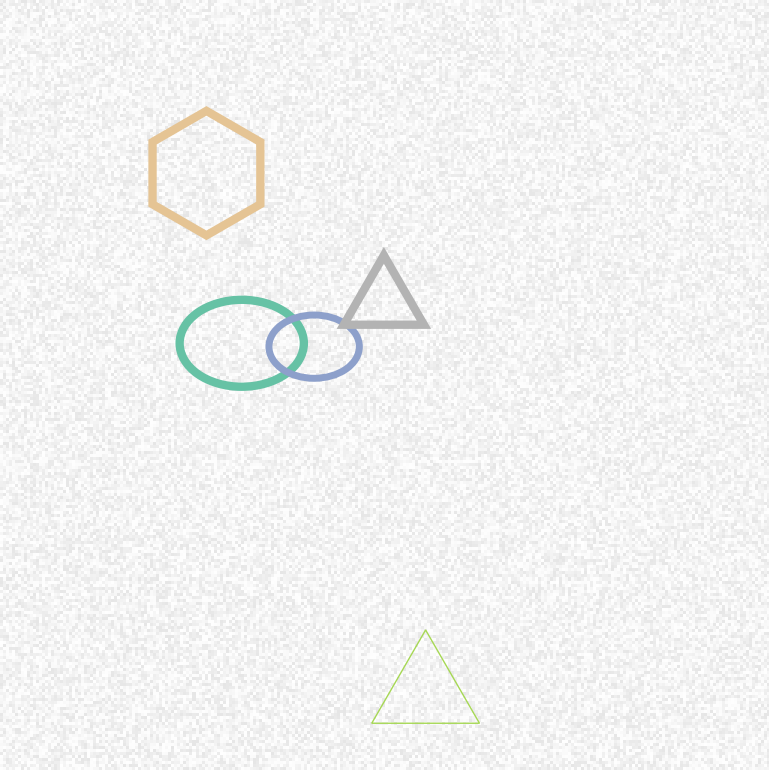[{"shape": "oval", "thickness": 3, "radius": 0.4, "center": [0.314, 0.554]}, {"shape": "oval", "thickness": 2.5, "radius": 0.29, "center": [0.408, 0.55]}, {"shape": "triangle", "thickness": 0.5, "radius": 0.4, "center": [0.553, 0.101]}, {"shape": "hexagon", "thickness": 3, "radius": 0.4, "center": [0.268, 0.775]}, {"shape": "triangle", "thickness": 3, "radius": 0.3, "center": [0.499, 0.608]}]